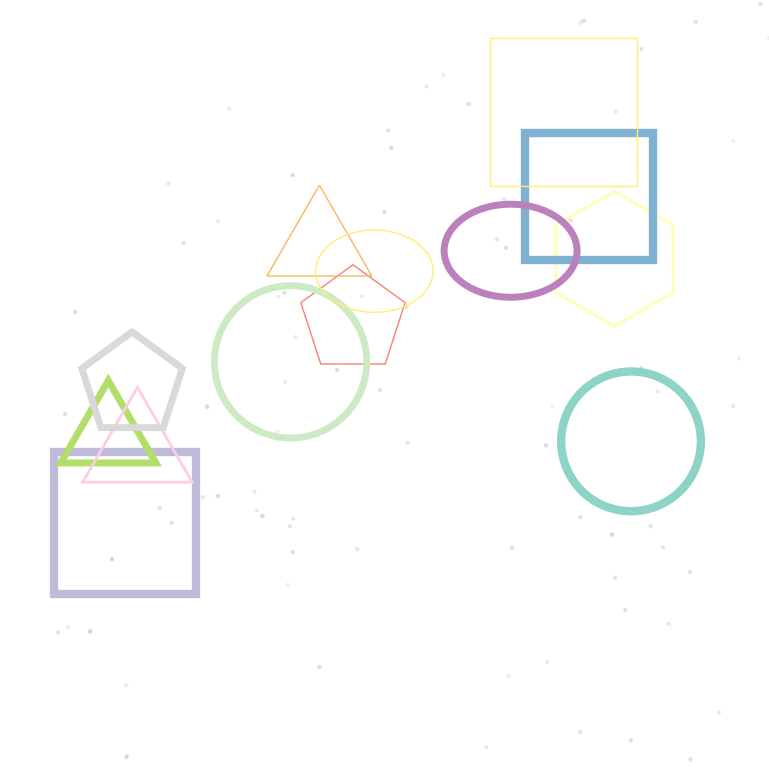[{"shape": "circle", "thickness": 3, "radius": 0.45, "center": [0.82, 0.427]}, {"shape": "hexagon", "thickness": 1, "radius": 0.44, "center": [0.798, 0.664]}, {"shape": "square", "thickness": 3, "radius": 0.46, "center": [0.163, 0.321]}, {"shape": "pentagon", "thickness": 0.5, "radius": 0.36, "center": [0.458, 0.585]}, {"shape": "square", "thickness": 3, "radius": 0.41, "center": [0.765, 0.745]}, {"shape": "triangle", "thickness": 0.5, "radius": 0.39, "center": [0.415, 0.681]}, {"shape": "triangle", "thickness": 2.5, "radius": 0.36, "center": [0.141, 0.434]}, {"shape": "triangle", "thickness": 1, "radius": 0.41, "center": [0.179, 0.415]}, {"shape": "pentagon", "thickness": 2.5, "radius": 0.34, "center": [0.171, 0.5]}, {"shape": "oval", "thickness": 2.5, "radius": 0.43, "center": [0.663, 0.674]}, {"shape": "circle", "thickness": 2.5, "radius": 0.49, "center": [0.377, 0.53]}, {"shape": "oval", "thickness": 0.5, "radius": 0.38, "center": [0.486, 0.648]}, {"shape": "square", "thickness": 0.5, "radius": 0.48, "center": [0.732, 0.855]}]